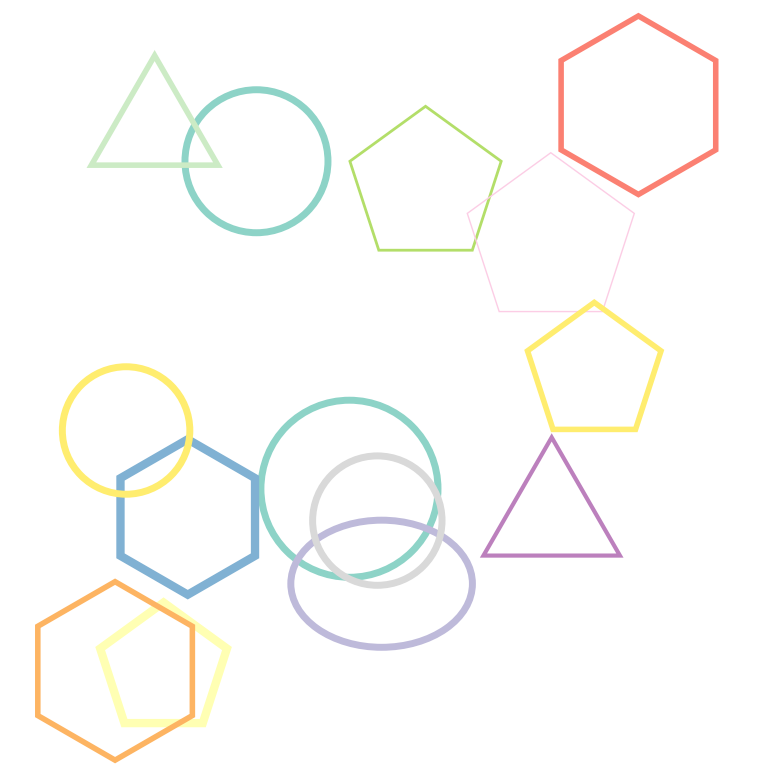[{"shape": "circle", "thickness": 2.5, "radius": 0.57, "center": [0.454, 0.365]}, {"shape": "circle", "thickness": 2.5, "radius": 0.46, "center": [0.333, 0.791]}, {"shape": "pentagon", "thickness": 3, "radius": 0.43, "center": [0.212, 0.131]}, {"shape": "oval", "thickness": 2.5, "radius": 0.59, "center": [0.496, 0.242]}, {"shape": "hexagon", "thickness": 2, "radius": 0.58, "center": [0.829, 0.863]}, {"shape": "hexagon", "thickness": 3, "radius": 0.5, "center": [0.244, 0.329]}, {"shape": "hexagon", "thickness": 2, "radius": 0.58, "center": [0.149, 0.129]}, {"shape": "pentagon", "thickness": 1, "radius": 0.52, "center": [0.553, 0.759]}, {"shape": "pentagon", "thickness": 0.5, "radius": 0.57, "center": [0.715, 0.688]}, {"shape": "circle", "thickness": 2.5, "radius": 0.42, "center": [0.49, 0.324]}, {"shape": "triangle", "thickness": 1.5, "radius": 0.51, "center": [0.716, 0.33]}, {"shape": "triangle", "thickness": 2, "radius": 0.47, "center": [0.201, 0.833]}, {"shape": "circle", "thickness": 2.5, "radius": 0.41, "center": [0.164, 0.441]}, {"shape": "pentagon", "thickness": 2, "radius": 0.46, "center": [0.772, 0.516]}]